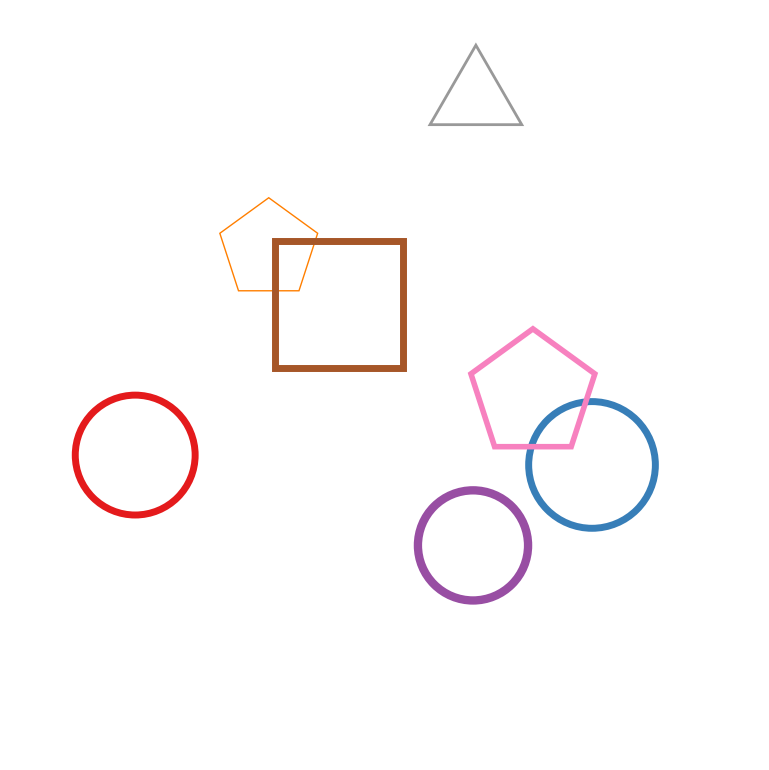[{"shape": "circle", "thickness": 2.5, "radius": 0.39, "center": [0.176, 0.409]}, {"shape": "circle", "thickness": 2.5, "radius": 0.41, "center": [0.769, 0.396]}, {"shape": "circle", "thickness": 3, "radius": 0.36, "center": [0.614, 0.292]}, {"shape": "pentagon", "thickness": 0.5, "radius": 0.33, "center": [0.349, 0.676]}, {"shape": "square", "thickness": 2.5, "radius": 0.41, "center": [0.44, 0.605]}, {"shape": "pentagon", "thickness": 2, "radius": 0.42, "center": [0.692, 0.488]}, {"shape": "triangle", "thickness": 1, "radius": 0.34, "center": [0.618, 0.873]}]